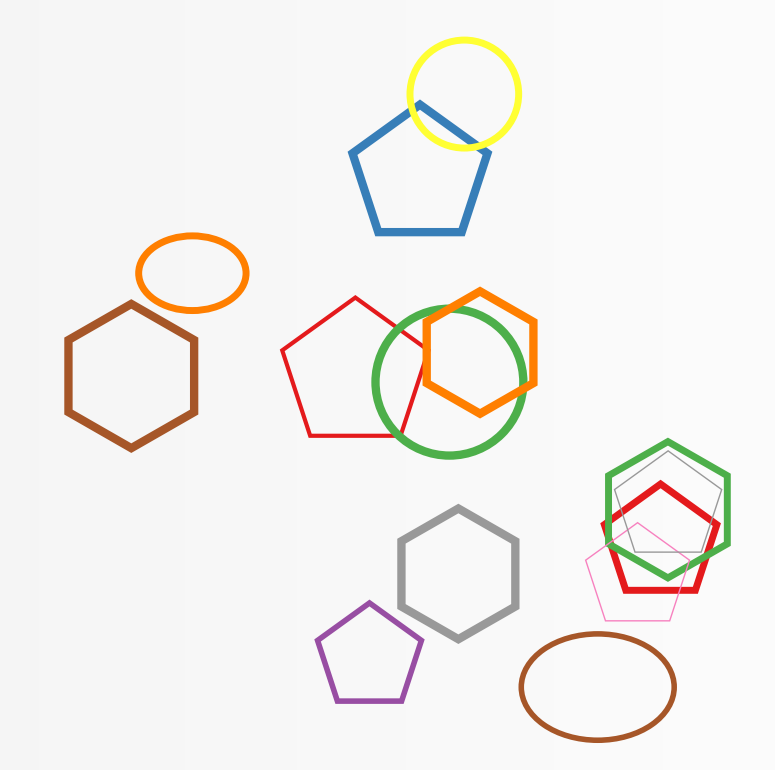[{"shape": "pentagon", "thickness": 2.5, "radius": 0.38, "center": [0.852, 0.295]}, {"shape": "pentagon", "thickness": 1.5, "radius": 0.5, "center": [0.459, 0.514]}, {"shape": "pentagon", "thickness": 3, "radius": 0.46, "center": [0.542, 0.773]}, {"shape": "circle", "thickness": 3, "radius": 0.48, "center": [0.58, 0.504]}, {"shape": "hexagon", "thickness": 2.5, "radius": 0.44, "center": [0.862, 0.338]}, {"shape": "pentagon", "thickness": 2, "radius": 0.35, "center": [0.477, 0.146]}, {"shape": "hexagon", "thickness": 3, "radius": 0.4, "center": [0.619, 0.542]}, {"shape": "oval", "thickness": 2.5, "radius": 0.35, "center": [0.248, 0.645]}, {"shape": "circle", "thickness": 2.5, "radius": 0.35, "center": [0.599, 0.878]}, {"shape": "hexagon", "thickness": 3, "radius": 0.47, "center": [0.169, 0.512]}, {"shape": "oval", "thickness": 2, "radius": 0.49, "center": [0.771, 0.108]}, {"shape": "pentagon", "thickness": 0.5, "radius": 0.35, "center": [0.823, 0.251]}, {"shape": "hexagon", "thickness": 3, "radius": 0.42, "center": [0.591, 0.255]}, {"shape": "pentagon", "thickness": 0.5, "radius": 0.36, "center": [0.862, 0.342]}]